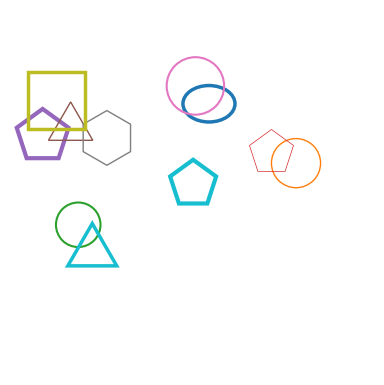[{"shape": "oval", "thickness": 2.5, "radius": 0.34, "center": [0.543, 0.73]}, {"shape": "circle", "thickness": 1, "radius": 0.32, "center": [0.769, 0.576]}, {"shape": "circle", "thickness": 1.5, "radius": 0.29, "center": [0.203, 0.416]}, {"shape": "pentagon", "thickness": 0.5, "radius": 0.3, "center": [0.705, 0.604]}, {"shape": "pentagon", "thickness": 3, "radius": 0.35, "center": [0.111, 0.646]}, {"shape": "triangle", "thickness": 1, "radius": 0.33, "center": [0.183, 0.669]}, {"shape": "circle", "thickness": 1.5, "radius": 0.37, "center": [0.508, 0.777]}, {"shape": "hexagon", "thickness": 1, "radius": 0.36, "center": [0.278, 0.642]}, {"shape": "square", "thickness": 2.5, "radius": 0.37, "center": [0.146, 0.739]}, {"shape": "triangle", "thickness": 2.5, "radius": 0.37, "center": [0.24, 0.346]}, {"shape": "pentagon", "thickness": 3, "radius": 0.31, "center": [0.502, 0.522]}]